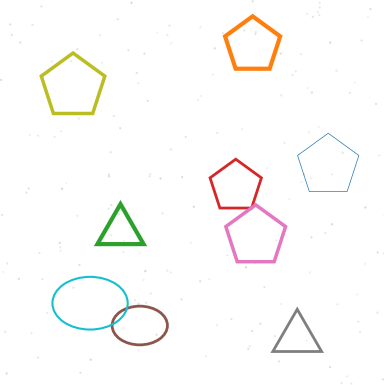[{"shape": "pentagon", "thickness": 0.5, "radius": 0.42, "center": [0.853, 0.57]}, {"shape": "pentagon", "thickness": 3, "radius": 0.38, "center": [0.656, 0.882]}, {"shape": "triangle", "thickness": 3, "radius": 0.35, "center": [0.313, 0.401]}, {"shape": "pentagon", "thickness": 2, "radius": 0.35, "center": [0.612, 0.516]}, {"shape": "oval", "thickness": 2, "radius": 0.36, "center": [0.363, 0.155]}, {"shape": "pentagon", "thickness": 2.5, "radius": 0.41, "center": [0.664, 0.386]}, {"shape": "triangle", "thickness": 2, "radius": 0.37, "center": [0.772, 0.124]}, {"shape": "pentagon", "thickness": 2.5, "radius": 0.43, "center": [0.19, 0.775]}, {"shape": "oval", "thickness": 1.5, "radius": 0.49, "center": [0.234, 0.212]}]